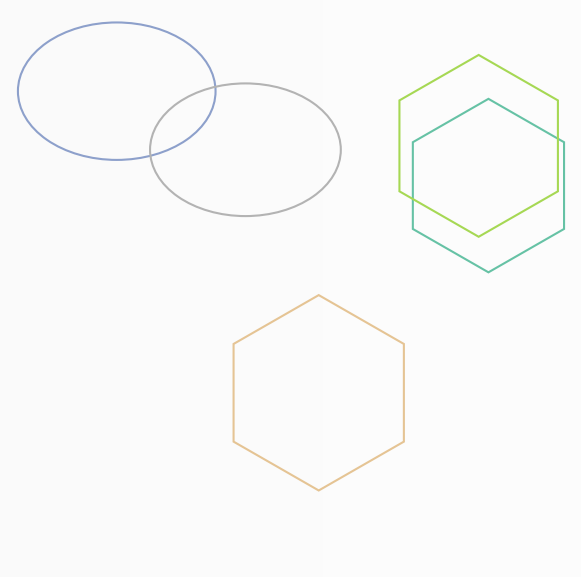[{"shape": "hexagon", "thickness": 1, "radius": 0.75, "center": [0.84, 0.678]}, {"shape": "oval", "thickness": 1, "radius": 0.85, "center": [0.201, 0.841]}, {"shape": "hexagon", "thickness": 1, "radius": 0.79, "center": [0.824, 0.747]}, {"shape": "hexagon", "thickness": 1, "radius": 0.85, "center": [0.548, 0.319]}, {"shape": "oval", "thickness": 1, "radius": 0.82, "center": [0.422, 0.74]}]